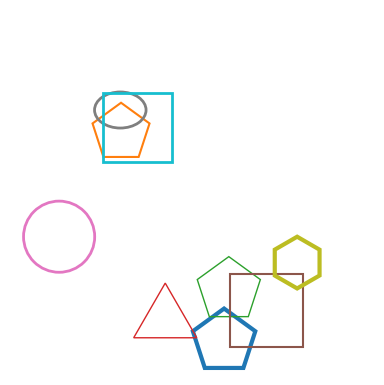[{"shape": "pentagon", "thickness": 3, "radius": 0.43, "center": [0.582, 0.113]}, {"shape": "pentagon", "thickness": 1.5, "radius": 0.39, "center": [0.314, 0.655]}, {"shape": "pentagon", "thickness": 1, "radius": 0.43, "center": [0.594, 0.247]}, {"shape": "triangle", "thickness": 1, "radius": 0.47, "center": [0.429, 0.17]}, {"shape": "square", "thickness": 1.5, "radius": 0.47, "center": [0.692, 0.193]}, {"shape": "circle", "thickness": 2, "radius": 0.46, "center": [0.154, 0.385]}, {"shape": "oval", "thickness": 2, "radius": 0.33, "center": [0.312, 0.714]}, {"shape": "hexagon", "thickness": 3, "radius": 0.34, "center": [0.772, 0.318]}, {"shape": "square", "thickness": 2, "radius": 0.45, "center": [0.357, 0.669]}]